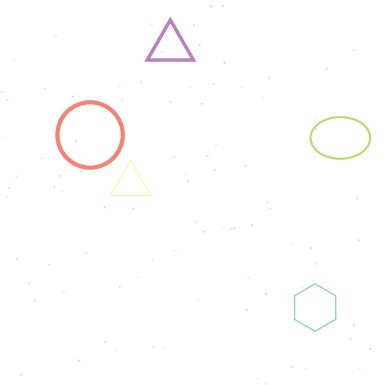[{"shape": "hexagon", "thickness": 1, "radius": 0.31, "center": [0.818, 0.201]}, {"shape": "circle", "thickness": 3, "radius": 0.42, "center": [0.234, 0.649]}, {"shape": "oval", "thickness": 1.5, "radius": 0.39, "center": [0.884, 0.642]}, {"shape": "triangle", "thickness": 2.5, "radius": 0.35, "center": [0.442, 0.879]}, {"shape": "triangle", "thickness": 0.5, "radius": 0.3, "center": [0.339, 0.522]}]